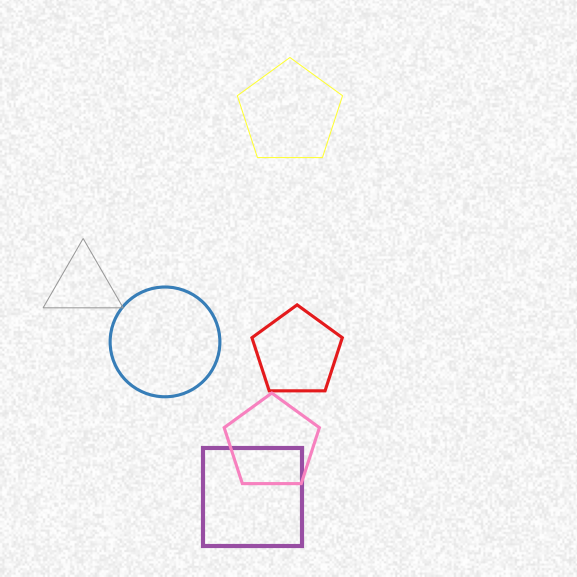[{"shape": "pentagon", "thickness": 1.5, "radius": 0.41, "center": [0.514, 0.389]}, {"shape": "circle", "thickness": 1.5, "radius": 0.48, "center": [0.286, 0.407]}, {"shape": "square", "thickness": 2, "radius": 0.43, "center": [0.437, 0.139]}, {"shape": "pentagon", "thickness": 0.5, "radius": 0.48, "center": [0.502, 0.804]}, {"shape": "pentagon", "thickness": 1.5, "radius": 0.43, "center": [0.471, 0.232]}, {"shape": "triangle", "thickness": 0.5, "radius": 0.4, "center": [0.144, 0.506]}]